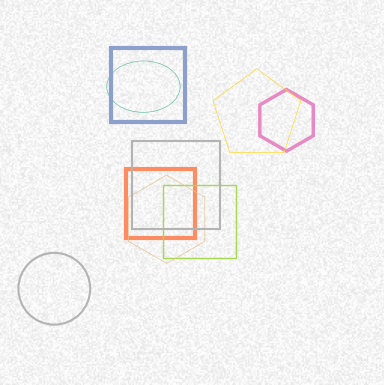[{"shape": "oval", "thickness": 0.5, "radius": 0.48, "center": [0.373, 0.775]}, {"shape": "square", "thickness": 3, "radius": 0.45, "center": [0.417, 0.471]}, {"shape": "square", "thickness": 3, "radius": 0.48, "center": [0.385, 0.78]}, {"shape": "hexagon", "thickness": 2.5, "radius": 0.4, "center": [0.744, 0.688]}, {"shape": "square", "thickness": 1, "radius": 0.48, "center": [0.518, 0.425]}, {"shape": "pentagon", "thickness": 0.5, "radius": 0.6, "center": [0.667, 0.701]}, {"shape": "hexagon", "thickness": 0.5, "radius": 0.57, "center": [0.433, 0.431]}, {"shape": "circle", "thickness": 1.5, "radius": 0.47, "center": [0.141, 0.25]}, {"shape": "square", "thickness": 1.5, "radius": 0.57, "center": [0.456, 0.519]}]